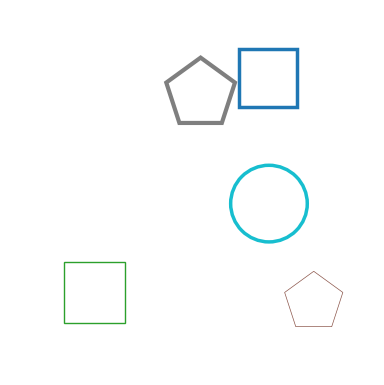[{"shape": "square", "thickness": 2.5, "radius": 0.37, "center": [0.697, 0.798]}, {"shape": "square", "thickness": 1, "radius": 0.4, "center": [0.244, 0.24]}, {"shape": "pentagon", "thickness": 0.5, "radius": 0.4, "center": [0.815, 0.216]}, {"shape": "pentagon", "thickness": 3, "radius": 0.47, "center": [0.521, 0.756]}, {"shape": "circle", "thickness": 2.5, "radius": 0.5, "center": [0.699, 0.471]}]